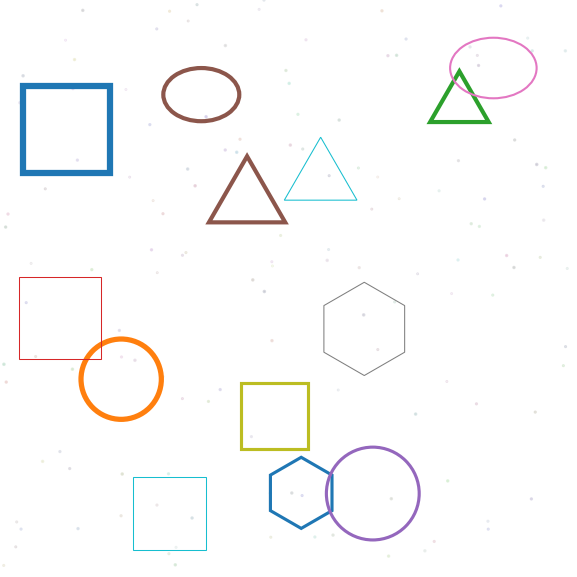[{"shape": "hexagon", "thickness": 1.5, "radius": 0.31, "center": [0.522, 0.146]}, {"shape": "square", "thickness": 3, "radius": 0.38, "center": [0.115, 0.775]}, {"shape": "circle", "thickness": 2.5, "radius": 0.35, "center": [0.21, 0.343]}, {"shape": "triangle", "thickness": 2, "radius": 0.29, "center": [0.795, 0.817]}, {"shape": "square", "thickness": 0.5, "radius": 0.36, "center": [0.103, 0.449]}, {"shape": "circle", "thickness": 1.5, "radius": 0.4, "center": [0.646, 0.145]}, {"shape": "oval", "thickness": 2, "radius": 0.33, "center": [0.349, 0.835]}, {"shape": "triangle", "thickness": 2, "radius": 0.38, "center": [0.428, 0.652]}, {"shape": "oval", "thickness": 1, "radius": 0.37, "center": [0.854, 0.881]}, {"shape": "hexagon", "thickness": 0.5, "radius": 0.4, "center": [0.631, 0.43]}, {"shape": "square", "thickness": 1.5, "radius": 0.29, "center": [0.475, 0.278]}, {"shape": "square", "thickness": 0.5, "radius": 0.31, "center": [0.294, 0.11]}, {"shape": "triangle", "thickness": 0.5, "radius": 0.36, "center": [0.555, 0.689]}]